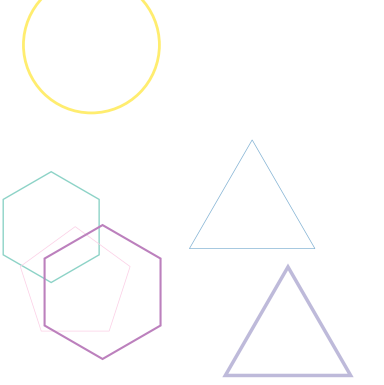[{"shape": "hexagon", "thickness": 1, "radius": 0.72, "center": [0.133, 0.41]}, {"shape": "triangle", "thickness": 2.5, "radius": 0.94, "center": [0.748, 0.119]}, {"shape": "triangle", "thickness": 0.5, "radius": 0.94, "center": [0.655, 0.448]}, {"shape": "pentagon", "thickness": 0.5, "radius": 0.75, "center": [0.195, 0.261]}, {"shape": "hexagon", "thickness": 1.5, "radius": 0.87, "center": [0.266, 0.241]}, {"shape": "circle", "thickness": 2, "radius": 0.88, "center": [0.237, 0.883]}]